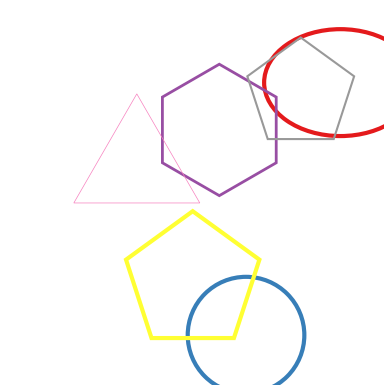[{"shape": "oval", "thickness": 3, "radius": 0.99, "center": [0.884, 0.785]}, {"shape": "circle", "thickness": 3, "radius": 0.76, "center": [0.639, 0.13]}, {"shape": "hexagon", "thickness": 2, "radius": 0.85, "center": [0.57, 0.663]}, {"shape": "pentagon", "thickness": 3, "radius": 0.91, "center": [0.501, 0.269]}, {"shape": "triangle", "thickness": 0.5, "radius": 0.94, "center": [0.355, 0.567]}, {"shape": "pentagon", "thickness": 1.5, "radius": 0.73, "center": [0.781, 0.757]}]